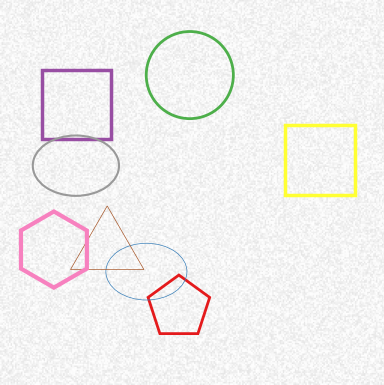[{"shape": "pentagon", "thickness": 2, "radius": 0.42, "center": [0.465, 0.201]}, {"shape": "oval", "thickness": 0.5, "radius": 0.53, "center": [0.38, 0.294]}, {"shape": "circle", "thickness": 2, "radius": 0.57, "center": [0.493, 0.805]}, {"shape": "square", "thickness": 2.5, "radius": 0.45, "center": [0.198, 0.729]}, {"shape": "square", "thickness": 2.5, "radius": 0.45, "center": [0.831, 0.585]}, {"shape": "triangle", "thickness": 0.5, "radius": 0.55, "center": [0.278, 0.355]}, {"shape": "hexagon", "thickness": 3, "radius": 0.49, "center": [0.14, 0.352]}, {"shape": "oval", "thickness": 1.5, "radius": 0.56, "center": [0.197, 0.57]}]